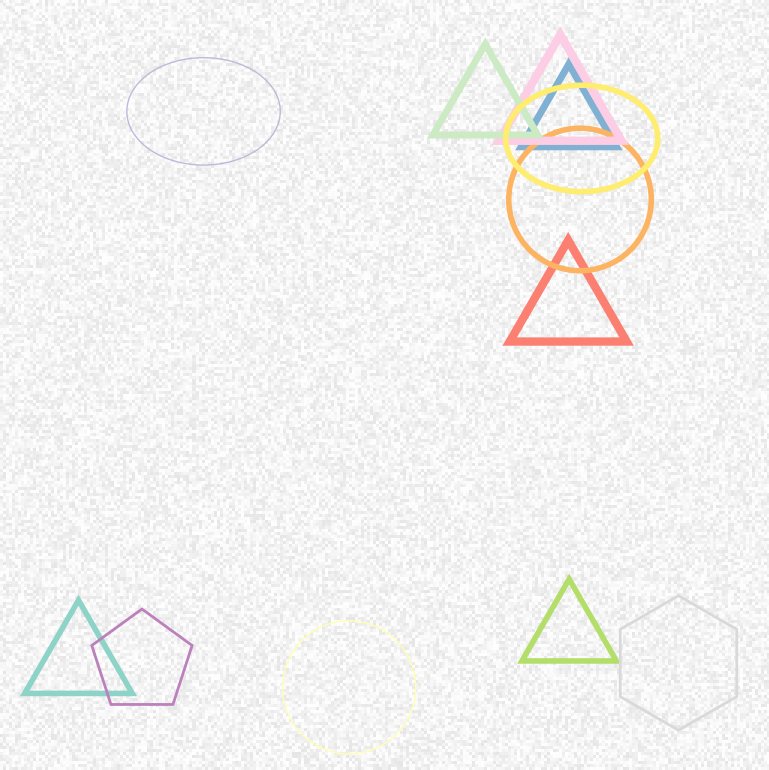[{"shape": "triangle", "thickness": 2, "radius": 0.4, "center": [0.102, 0.14]}, {"shape": "circle", "thickness": 0.5, "radius": 0.43, "center": [0.453, 0.107]}, {"shape": "oval", "thickness": 0.5, "radius": 0.5, "center": [0.264, 0.855]}, {"shape": "triangle", "thickness": 3, "radius": 0.44, "center": [0.738, 0.6]}, {"shape": "triangle", "thickness": 2.5, "radius": 0.36, "center": [0.739, 0.845]}, {"shape": "circle", "thickness": 2, "radius": 0.46, "center": [0.753, 0.741]}, {"shape": "triangle", "thickness": 2, "radius": 0.35, "center": [0.739, 0.177]}, {"shape": "triangle", "thickness": 3, "radius": 0.46, "center": [0.728, 0.863]}, {"shape": "hexagon", "thickness": 1, "radius": 0.44, "center": [0.881, 0.139]}, {"shape": "pentagon", "thickness": 1, "radius": 0.34, "center": [0.184, 0.141]}, {"shape": "triangle", "thickness": 2.5, "radius": 0.39, "center": [0.63, 0.864]}, {"shape": "oval", "thickness": 2, "radius": 0.49, "center": [0.756, 0.82]}]